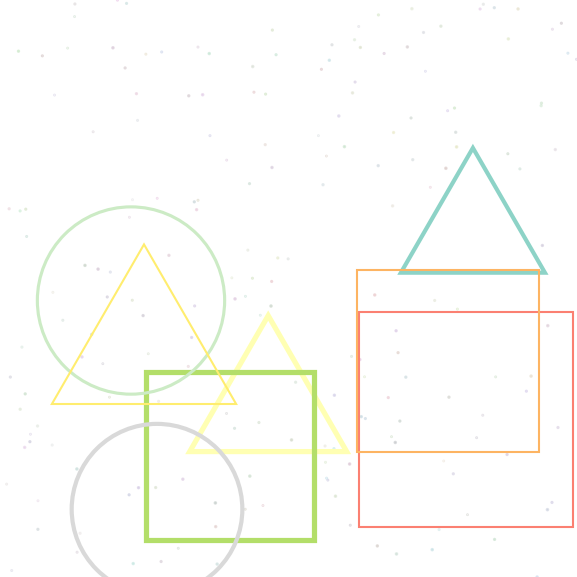[{"shape": "triangle", "thickness": 2, "radius": 0.72, "center": [0.819, 0.599]}, {"shape": "triangle", "thickness": 2.5, "radius": 0.78, "center": [0.464, 0.296]}, {"shape": "square", "thickness": 1, "radius": 0.93, "center": [0.807, 0.273]}, {"shape": "square", "thickness": 1, "radius": 0.79, "center": [0.776, 0.374]}, {"shape": "square", "thickness": 2.5, "radius": 0.73, "center": [0.398, 0.21]}, {"shape": "circle", "thickness": 2, "radius": 0.74, "center": [0.272, 0.117]}, {"shape": "circle", "thickness": 1.5, "radius": 0.81, "center": [0.227, 0.479]}, {"shape": "triangle", "thickness": 1, "radius": 0.92, "center": [0.249, 0.392]}]